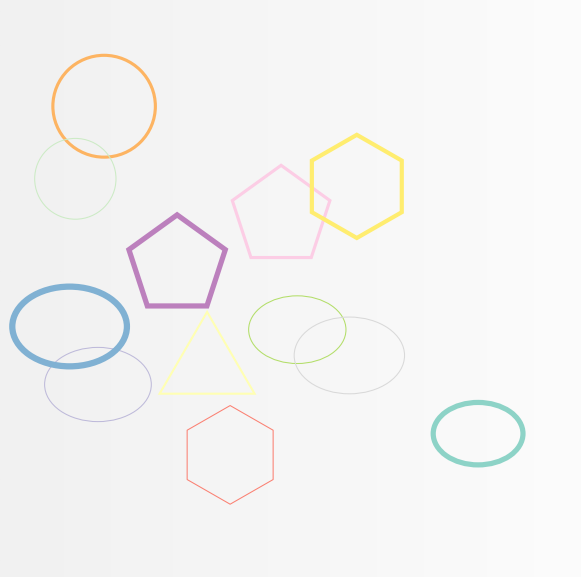[{"shape": "oval", "thickness": 2.5, "radius": 0.39, "center": [0.823, 0.248]}, {"shape": "triangle", "thickness": 1, "radius": 0.47, "center": [0.356, 0.365]}, {"shape": "oval", "thickness": 0.5, "radius": 0.46, "center": [0.169, 0.333]}, {"shape": "hexagon", "thickness": 0.5, "radius": 0.43, "center": [0.396, 0.211]}, {"shape": "oval", "thickness": 3, "radius": 0.49, "center": [0.12, 0.434]}, {"shape": "circle", "thickness": 1.5, "radius": 0.44, "center": [0.179, 0.815]}, {"shape": "oval", "thickness": 0.5, "radius": 0.42, "center": [0.511, 0.428]}, {"shape": "pentagon", "thickness": 1.5, "radius": 0.44, "center": [0.484, 0.625]}, {"shape": "oval", "thickness": 0.5, "radius": 0.47, "center": [0.601, 0.384]}, {"shape": "pentagon", "thickness": 2.5, "radius": 0.44, "center": [0.305, 0.54]}, {"shape": "circle", "thickness": 0.5, "radius": 0.35, "center": [0.13, 0.69]}, {"shape": "hexagon", "thickness": 2, "radius": 0.45, "center": [0.614, 0.676]}]